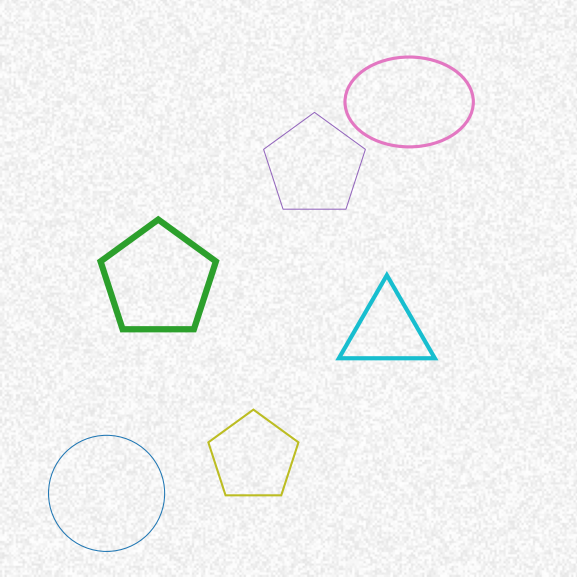[{"shape": "circle", "thickness": 0.5, "radius": 0.5, "center": [0.185, 0.145]}, {"shape": "pentagon", "thickness": 3, "radius": 0.53, "center": [0.274, 0.514]}, {"shape": "pentagon", "thickness": 0.5, "radius": 0.46, "center": [0.545, 0.712]}, {"shape": "oval", "thickness": 1.5, "radius": 0.56, "center": [0.709, 0.823]}, {"shape": "pentagon", "thickness": 1, "radius": 0.41, "center": [0.439, 0.208]}, {"shape": "triangle", "thickness": 2, "radius": 0.48, "center": [0.67, 0.427]}]